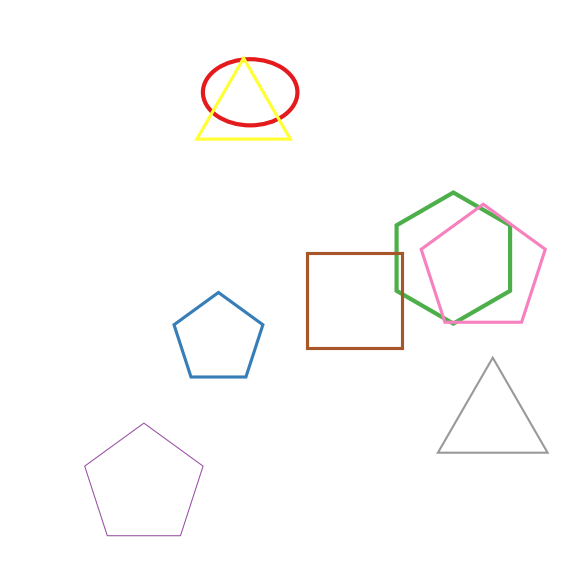[{"shape": "oval", "thickness": 2, "radius": 0.41, "center": [0.433, 0.839]}, {"shape": "pentagon", "thickness": 1.5, "radius": 0.4, "center": [0.378, 0.412]}, {"shape": "hexagon", "thickness": 2, "radius": 0.57, "center": [0.785, 0.552]}, {"shape": "pentagon", "thickness": 0.5, "radius": 0.54, "center": [0.249, 0.159]}, {"shape": "triangle", "thickness": 1.5, "radius": 0.47, "center": [0.422, 0.805]}, {"shape": "square", "thickness": 1.5, "radius": 0.41, "center": [0.614, 0.48]}, {"shape": "pentagon", "thickness": 1.5, "radius": 0.56, "center": [0.837, 0.533]}, {"shape": "triangle", "thickness": 1, "radius": 0.55, "center": [0.853, 0.27]}]